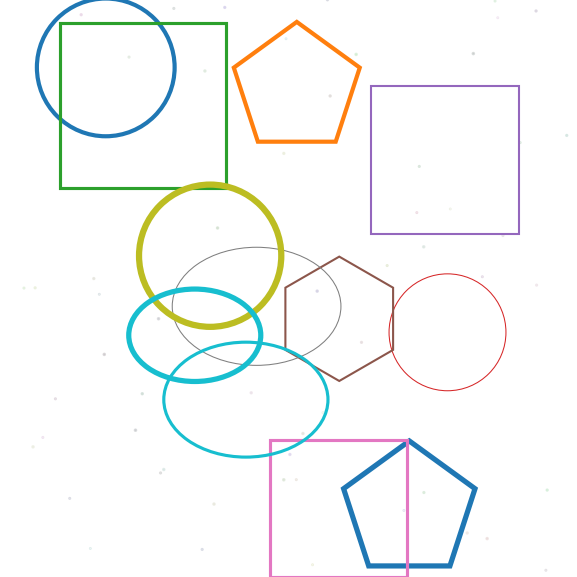[{"shape": "pentagon", "thickness": 2.5, "radius": 0.6, "center": [0.709, 0.116]}, {"shape": "circle", "thickness": 2, "radius": 0.6, "center": [0.183, 0.882]}, {"shape": "pentagon", "thickness": 2, "radius": 0.57, "center": [0.514, 0.847]}, {"shape": "square", "thickness": 1.5, "radius": 0.71, "center": [0.248, 0.817]}, {"shape": "circle", "thickness": 0.5, "radius": 0.51, "center": [0.775, 0.424]}, {"shape": "square", "thickness": 1, "radius": 0.64, "center": [0.77, 0.723]}, {"shape": "hexagon", "thickness": 1, "radius": 0.54, "center": [0.587, 0.447]}, {"shape": "square", "thickness": 1.5, "radius": 0.59, "center": [0.586, 0.119]}, {"shape": "oval", "thickness": 0.5, "radius": 0.73, "center": [0.444, 0.469]}, {"shape": "circle", "thickness": 3, "radius": 0.62, "center": [0.364, 0.556]}, {"shape": "oval", "thickness": 1.5, "radius": 0.71, "center": [0.426, 0.307]}, {"shape": "oval", "thickness": 2.5, "radius": 0.57, "center": [0.337, 0.419]}]